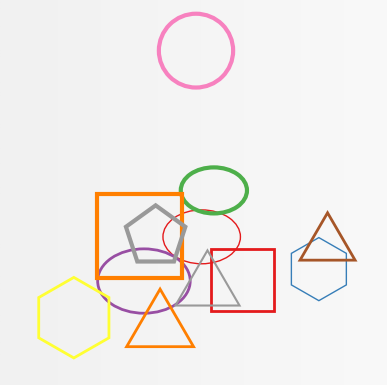[{"shape": "square", "thickness": 2, "radius": 0.41, "center": [0.626, 0.273]}, {"shape": "oval", "thickness": 1, "radius": 0.5, "center": [0.521, 0.385]}, {"shape": "hexagon", "thickness": 1, "radius": 0.41, "center": [0.823, 0.301]}, {"shape": "oval", "thickness": 3, "radius": 0.43, "center": [0.552, 0.505]}, {"shape": "oval", "thickness": 2, "radius": 0.6, "center": [0.371, 0.27]}, {"shape": "square", "thickness": 3, "radius": 0.55, "center": [0.36, 0.387]}, {"shape": "triangle", "thickness": 2, "radius": 0.5, "center": [0.413, 0.149]}, {"shape": "hexagon", "thickness": 2, "radius": 0.52, "center": [0.191, 0.175]}, {"shape": "triangle", "thickness": 2, "radius": 0.41, "center": [0.845, 0.365]}, {"shape": "circle", "thickness": 3, "radius": 0.48, "center": [0.506, 0.869]}, {"shape": "pentagon", "thickness": 3, "radius": 0.4, "center": [0.402, 0.386]}, {"shape": "triangle", "thickness": 1.5, "radius": 0.48, "center": [0.535, 0.254]}]